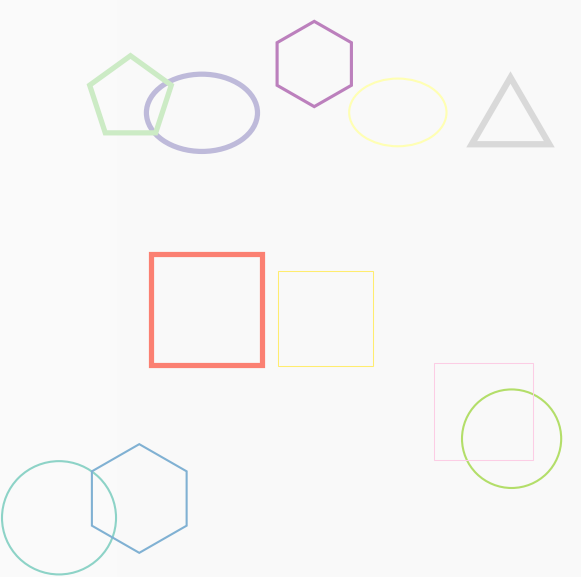[{"shape": "circle", "thickness": 1, "radius": 0.49, "center": [0.102, 0.103]}, {"shape": "oval", "thickness": 1, "radius": 0.42, "center": [0.684, 0.804]}, {"shape": "oval", "thickness": 2.5, "radius": 0.48, "center": [0.347, 0.804]}, {"shape": "square", "thickness": 2.5, "radius": 0.48, "center": [0.355, 0.463]}, {"shape": "hexagon", "thickness": 1, "radius": 0.47, "center": [0.24, 0.136]}, {"shape": "circle", "thickness": 1, "radius": 0.43, "center": [0.88, 0.239]}, {"shape": "square", "thickness": 0.5, "radius": 0.42, "center": [0.832, 0.287]}, {"shape": "triangle", "thickness": 3, "radius": 0.39, "center": [0.878, 0.788]}, {"shape": "hexagon", "thickness": 1.5, "radius": 0.37, "center": [0.541, 0.888]}, {"shape": "pentagon", "thickness": 2.5, "radius": 0.37, "center": [0.224, 0.829]}, {"shape": "square", "thickness": 0.5, "radius": 0.41, "center": [0.559, 0.447]}]